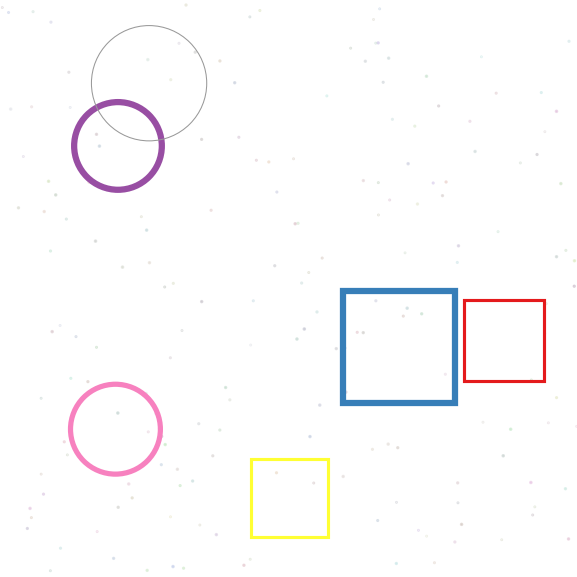[{"shape": "square", "thickness": 1.5, "radius": 0.35, "center": [0.873, 0.41]}, {"shape": "square", "thickness": 3, "radius": 0.48, "center": [0.691, 0.398]}, {"shape": "circle", "thickness": 3, "radius": 0.38, "center": [0.204, 0.746]}, {"shape": "square", "thickness": 1.5, "radius": 0.33, "center": [0.501, 0.137]}, {"shape": "circle", "thickness": 2.5, "radius": 0.39, "center": [0.2, 0.256]}, {"shape": "circle", "thickness": 0.5, "radius": 0.5, "center": [0.258, 0.855]}]